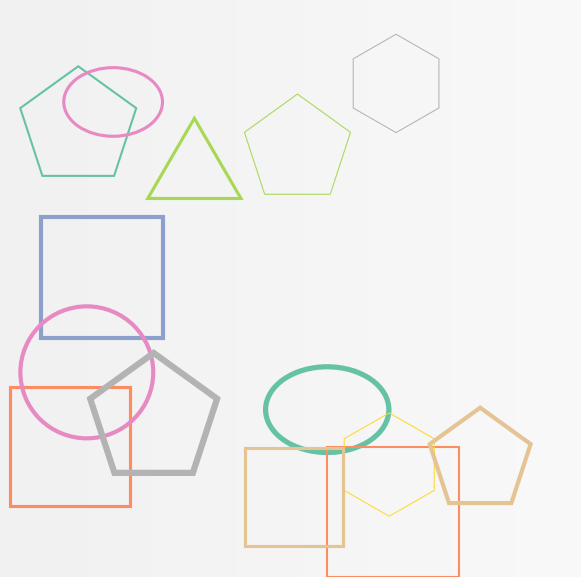[{"shape": "oval", "thickness": 2.5, "radius": 0.53, "center": [0.563, 0.29]}, {"shape": "pentagon", "thickness": 1, "radius": 0.52, "center": [0.135, 0.779]}, {"shape": "square", "thickness": 1.5, "radius": 0.51, "center": [0.121, 0.226]}, {"shape": "square", "thickness": 1, "radius": 0.56, "center": [0.676, 0.112]}, {"shape": "square", "thickness": 2, "radius": 0.53, "center": [0.175, 0.519]}, {"shape": "circle", "thickness": 2, "radius": 0.57, "center": [0.149, 0.354]}, {"shape": "oval", "thickness": 1.5, "radius": 0.42, "center": [0.195, 0.823]}, {"shape": "triangle", "thickness": 1.5, "radius": 0.46, "center": [0.334, 0.702]}, {"shape": "pentagon", "thickness": 0.5, "radius": 0.48, "center": [0.512, 0.74]}, {"shape": "hexagon", "thickness": 0.5, "radius": 0.45, "center": [0.67, 0.195]}, {"shape": "pentagon", "thickness": 2, "radius": 0.46, "center": [0.826, 0.202]}, {"shape": "square", "thickness": 1.5, "radius": 0.42, "center": [0.506, 0.138]}, {"shape": "hexagon", "thickness": 0.5, "radius": 0.43, "center": [0.681, 0.855]}, {"shape": "pentagon", "thickness": 3, "radius": 0.57, "center": [0.264, 0.273]}]